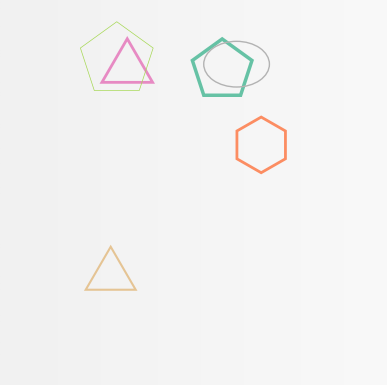[{"shape": "pentagon", "thickness": 2.5, "radius": 0.4, "center": [0.573, 0.818]}, {"shape": "hexagon", "thickness": 2, "radius": 0.36, "center": [0.674, 0.624]}, {"shape": "triangle", "thickness": 2, "radius": 0.38, "center": [0.328, 0.824]}, {"shape": "pentagon", "thickness": 0.5, "radius": 0.49, "center": [0.301, 0.845]}, {"shape": "triangle", "thickness": 1.5, "radius": 0.37, "center": [0.286, 0.285]}, {"shape": "oval", "thickness": 1, "radius": 0.42, "center": [0.611, 0.833]}]